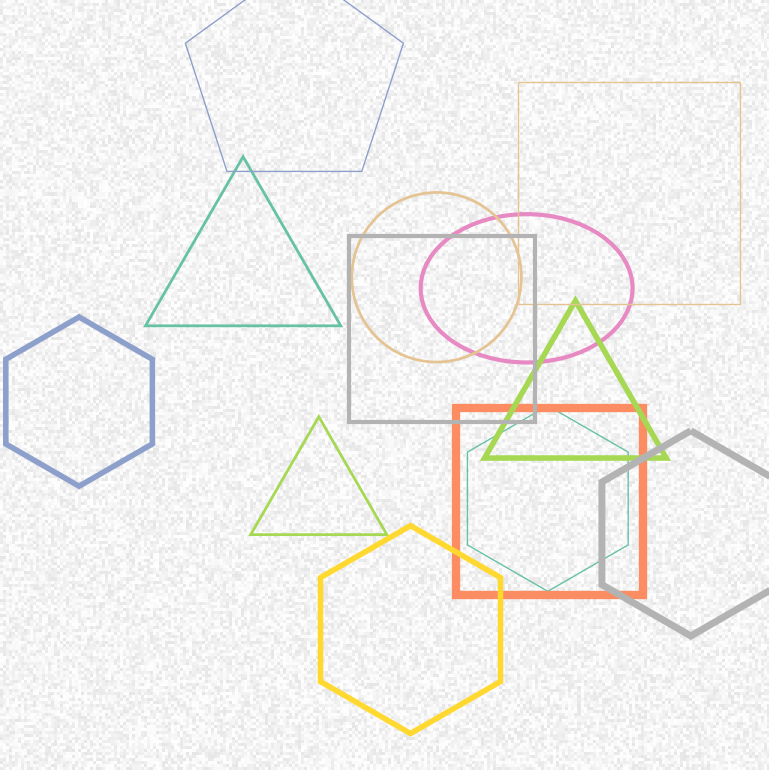[{"shape": "triangle", "thickness": 1, "radius": 0.73, "center": [0.316, 0.65]}, {"shape": "hexagon", "thickness": 0.5, "radius": 0.6, "center": [0.711, 0.353]}, {"shape": "square", "thickness": 3, "radius": 0.61, "center": [0.714, 0.349]}, {"shape": "pentagon", "thickness": 0.5, "radius": 0.74, "center": [0.382, 0.898]}, {"shape": "hexagon", "thickness": 2, "radius": 0.55, "center": [0.103, 0.478]}, {"shape": "oval", "thickness": 1.5, "radius": 0.69, "center": [0.684, 0.626]}, {"shape": "triangle", "thickness": 2, "radius": 0.68, "center": [0.747, 0.473]}, {"shape": "triangle", "thickness": 1, "radius": 0.51, "center": [0.414, 0.357]}, {"shape": "hexagon", "thickness": 2, "radius": 0.67, "center": [0.533, 0.182]}, {"shape": "square", "thickness": 0.5, "radius": 0.72, "center": [0.816, 0.749]}, {"shape": "circle", "thickness": 1, "radius": 0.55, "center": [0.567, 0.64]}, {"shape": "hexagon", "thickness": 2.5, "radius": 0.67, "center": [0.897, 0.307]}, {"shape": "square", "thickness": 1.5, "radius": 0.61, "center": [0.574, 0.573]}]